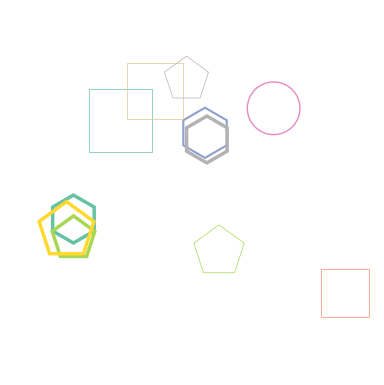[{"shape": "hexagon", "thickness": 2.5, "radius": 0.31, "center": [0.191, 0.431]}, {"shape": "square", "thickness": 0.5, "radius": 0.4, "center": [0.313, 0.687]}, {"shape": "square", "thickness": 0.5, "radius": 0.31, "center": [0.896, 0.239]}, {"shape": "hexagon", "thickness": 1.5, "radius": 0.33, "center": [0.533, 0.655]}, {"shape": "circle", "thickness": 1, "radius": 0.34, "center": [0.711, 0.719]}, {"shape": "pentagon", "thickness": 0.5, "radius": 0.34, "center": [0.569, 0.347]}, {"shape": "pentagon", "thickness": 2.5, "radius": 0.29, "center": [0.191, 0.381]}, {"shape": "pentagon", "thickness": 2.5, "radius": 0.37, "center": [0.173, 0.402]}, {"shape": "square", "thickness": 0.5, "radius": 0.36, "center": [0.403, 0.764]}, {"shape": "hexagon", "thickness": 2.5, "radius": 0.3, "center": [0.537, 0.638]}, {"shape": "pentagon", "thickness": 0.5, "radius": 0.3, "center": [0.484, 0.794]}]